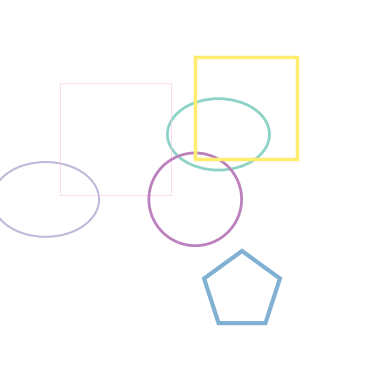[{"shape": "oval", "thickness": 2, "radius": 0.66, "center": [0.567, 0.651]}, {"shape": "oval", "thickness": 1.5, "radius": 0.69, "center": [0.118, 0.482]}, {"shape": "pentagon", "thickness": 3, "radius": 0.52, "center": [0.629, 0.245]}, {"shape": "square", "thickness": 0.5, "radius": 0.73, "center": [0.3, 0.639]}, {"shape": "circle", "thickness": 2, "radius": 0.6, "center": [0.507, 0.482]}, {"shape": "square", "thickness": 2.5, "radius": 0.66, "center": [0.638, 0.72]}]